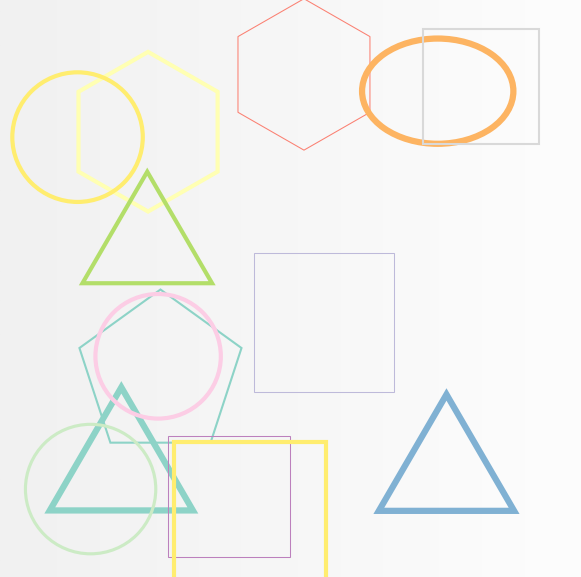[{"shape": "pentagon", "thickness": 1, "radius": 0.73, "center": [0.276, 0.351]}, {"shape": "triangle", "thickness": 3, "radius": 0.71, "center": [0.209, 0.186]}, {"shape": "hexagon", "thickness": 2, "radius": 0.69, "center": [0.255, 0.771]}, {"shape": "square", "thickness": 0.5, "radius": 0.6, "center": [0.558, 0.44]}, {"shape": "hexagon", "thickness": 0.5, "radius": 0.66, "center": [0.523, 0.87]}, {"shape": "triangle", "thickness": 3, "radius": 0.67, "center": [0.768, 0.182]}, {"shape": "oval", "thickness": 3, "radius": 0.65, "center": [0.753, 0.841]}, {"shape": "triangle", "thickness": 2, "radius": 0.64, "center": [0.253, 0.573]}, {"shape": "circle", "thickness": 2, "radius": 0.54, "center": [0.272, 0.382]}, {"shape": "square", "thickness": 1, "radius": 0.5, "center": [0.827, 0.849]}, {"shape": "square", "thickness": 0.5, "radius": 0.52, "center": [0.394, 0.14]}, {"shape": "circle", "thickness": 1.5, "radius": 0.56, "center": [0.156, 0.152]}, {"shape": "square", "thickness": 2, "radius": 0.65, "center": [0.43, 0.103]}, {"shape": "circle", "thickness": 2, "radius": 0.56, "center": [0.133, 0.762]}]